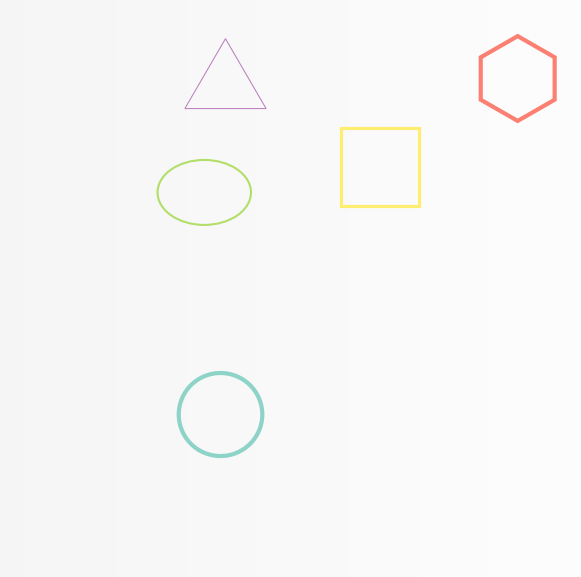[{"shape": "circle", "thickness": 2, "radius": 0.36, "center": [0.379, 0.281]}, {"shape": "hexagon", "thickness": 2, "radius": 0.37, "center": [0.891, 0.863]}, {"shape": "oval", "thickness": 1, "radius": 0.4, "center": [0.351, 0.666]}, {"shape": "triangle", "thickness": 0.5, "radius": 0.4, "center": [0.388, 0.851]}, {"shape": "square", "thickness": 1.5, "radius": 0.34, "center": [0.654, 0.71]}]